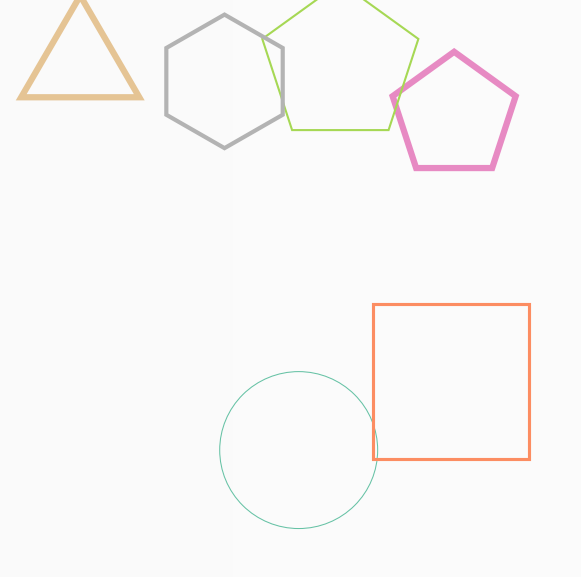[{"shape": "circle", "thickness": 0.5, "radius": 0.68, "center": [0.514, 0.22]}, {"shape": "square", "thickness": 1.5, "radius": 0.67, "center": [0.776, 0.338]}, {"shape": "pentagon", "thickness": 3, "radius": 0.56, "center": [0.781, 0.798]}, {"shape": "pentagon", "thickness": 1, "radius": 0.71, "center": [0.586, 0.888]}, {"shape": "triangle", "thickness": 3, "radius": 0.59, "center": [0.138, 0.889]}, {"shape": "hexagon", "thickness": 2, "radius": 0.58, "center": [0.386, 0.858]}]